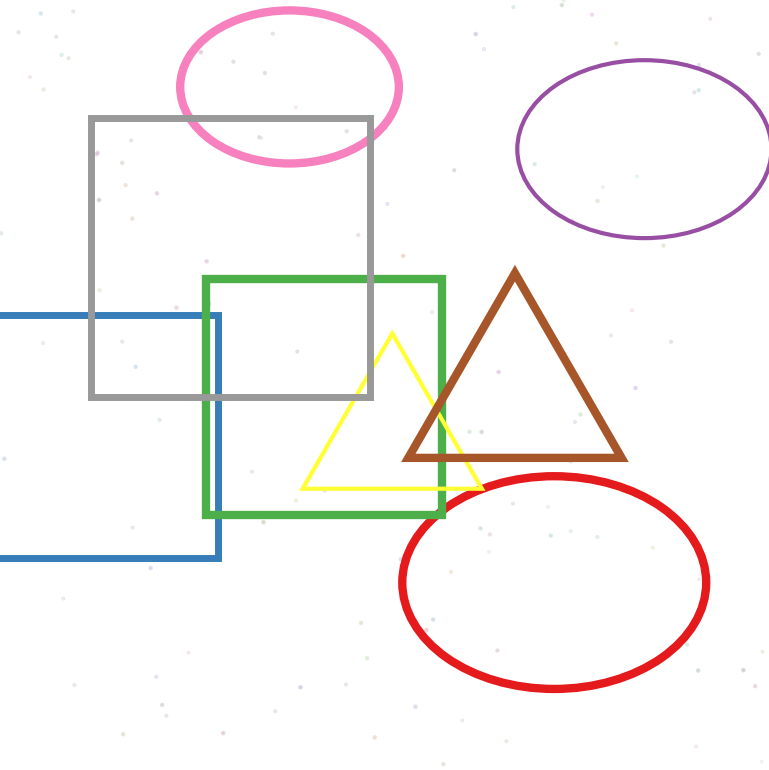[{"shape": "oval", "thickness": 3, "radius": 0.99, "center": [0.72, 0.243]}, {"shape": "square", "thickness": 2.5, "radius": 0.79, "center": [0.125, 0.433]}, {"shape": "square", "thickness": 3, "radius": 0.77, "center": [0.421, 0.485]}, {"shape": "oval", "thickness": 1.5, "radius": 0.83, "center": [0.837, 0.806]}, {"shape": "triangle", "thickness": 1.5, "radius": 0.67, "center": [0.509, 0.432]}, {"shape": "triangle", "thickness": 3, "radius": 0.8, "center": [0.669, 0.485]}, {"shape": "oval", "thickness": 3, "radius": 0.71, "center": [0.376, 0.887]}, {"shape": "square", "thickness": 2.5, "radius": 0.9, "center": [0.299, 0.665]}]